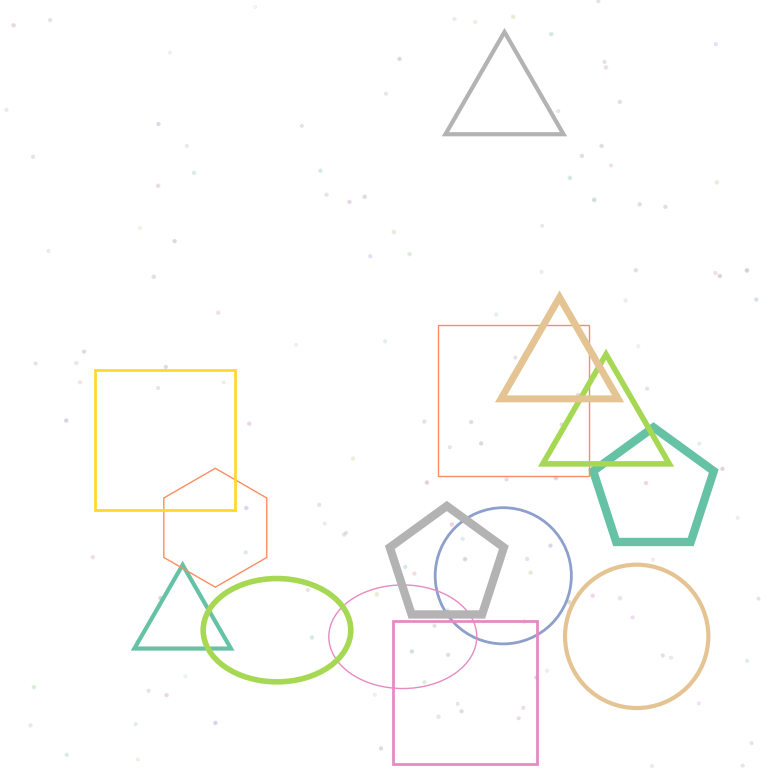[{"shape": "triangle", "thickness": 1.5, "radius": 0.36, "center": [0.237, 0.194]}, {"shape": "pentagon", "thickness": 3, "radius": 0.41, "center": [0.849, 0.363]}, {"shape": "hexagon", "thickness": 0.5, "radius": 0.39, "center": [0.28, 0.315]}, {"shape": "square", "thickness": 0.5, "radius": 0.49, "center": [0.667, 0.48]}, {"shape": "circle", "thickness": 1, "radius": 0.44, "center": [0.654, 0.252]}, {"shape": "square", "thickness": 1, "radius": 0.46, "center": [0.604, 0.101]}, {"shape": "oval", "thickness": 0.5, "radius": 0.48, "center": [0.523, 0.173]}, {"shape": "triangle", "thickness": 2, "radius": 0.47, "center": [0.787, 0.445]}, {"shape": "oval", "thickness": 2, "radius": 0.48, "center": [0.36, 0.182]}, {"shape": "square", "thickness": 1, "radius": 0.45, "center": [0.214, 0.428]}, {"shape": "circle", "thickness": 1.5, "radius": 0.47, "center": [0.827, 0.174]}, {"shape": "triangle", "thickness": 2.5, "radius": 0.44, "center": [0.727, 0.526]}, {"shape": "pentagon", "thickness": 3, "radius": 0.39, "center": [0.58, 0.265]}, {"shape": "triangle", "thickness": 1.5, "radius": 0.44, "center": [0.655, 0.87]}]